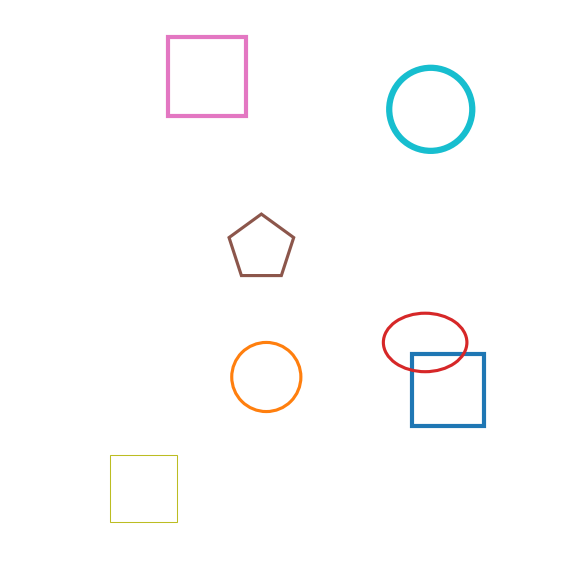[{"shape": "square", "thickness": 2, "radius": 0.31, "center": [0.776, 0.324]}, {"shape": "circle", "thickness": 1.5, "radius": 0.3, "center": [0.461, 0.346]}, {"shape": "oval", "thickness": 1.5, "radius": 0.36, "center": [0.736, 0.406]}, {"shape": "pentagon", "thickness": 1.5, "radius": 0.29, "center": [0.453, 0.57]}, {"shape": "square", "thickness": 2, "radius": 0.34, "center": [0.358, 0.866]}, {"shape": "square", "thickness": 0.5, "radius": 0.29, "center": [0.249, 0.153]}, {"shape": "circle", "thickness": 3, "radius": 0.36, "center": [0.746, 0.81]}]